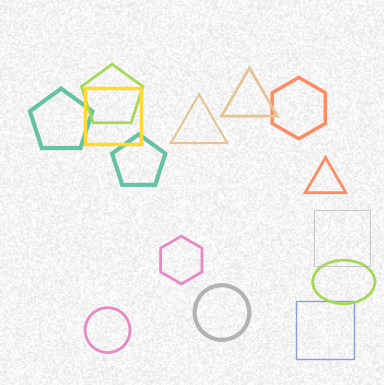[{"shape": "pentagon", "thickness": 3, "radius": 0.36, "center": [0.36, 0.579]}, {"shape": "pentagon", "thickness": 3, "radius": 0.43, "center": [0.159, 0.685]}, {"shape": "hexagon", "thickness": 2.5, "radius": 0.4, "center": [0.776, 0.719]}, {"shape": "triangle", "thickness": 2, "radius": 0.3, "center": [0.846, 0.53]}, {"shape": "square", "thickness": 1, "radius": 0.38, "center": [0.844, 0.143]}, {"shape": "hexagon", "thickness": 2, "radius": 0.31, "center": [0.471, 0.325]}, {"shape": "circle", "thickness": 2, "radius": 0.29, "center": [0.279, 0.143]}, {"shape": "oval", "thickness": 2, "radius": 0.4, "center": [0.893, 0.268]}, {"shape": "pentagon", "thickness": 2, "radius": 0.42, "center": [0.291, 0.749]}, {"shape": "square", "thickness": 2.5, "radius": 0.36, "center": [0.294, 0.699]}, {"shape": "triangle", "thickness": 2, "radius": 0.42, "center": [0.648, 0.74]}, {"shape": "triangle", "thickness": 1.5, "radius": 0.42, "center": [0.517, 0.671]}, {"shape": "circle", "thickness": 3, "radius": 0.36, "center": [0.577, 0.188]}, {"shape": "square", "thickness": 0.5, "radius": 0.36, "center": [0.887, 0.382]}]